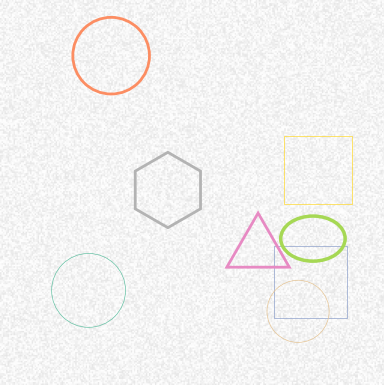[{"shape": "circle", "thickness": 0.5, "radius": 0.48, "center": [0.23, 0.246]}, {"shape": "circle", "thickness": 2, "radius": 0.5, "center": [0.289, 0.855]}, {"shape": "square", "thickness": 0.5, "radius": 0.47, "center": [0.806, 0.268]}, {"shape": "triangle", "thickness": 2, "radius": 0.47, "center": [0.67, 0.353]}, {"shape": "oval", "thickness": 2.5, "radius": 0.42, "center": [0.813, 0.38]}, {"shape": "square", "thickness": 0.5, "radius": 0.44, "center": [0.826, 0.559]}, {"shape": "circle", "thickness": 0.5, "radius": 0.4, "center": [0.774, 0.191]}, {"shape": "hexagon", "thickness": 2, "radius": 0.49, "center": [0.436, 0.507]}]